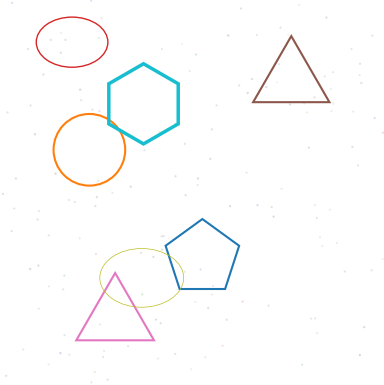[{"shape": "pentagon", "thickness": 1.5, "radius": 0.5, "center": [0.526, 0.331]}, {"shape": "circle", "thickness": 1.5, "radius": 0.47, "center": [0.232, 0.611]}, {"shape": "oval", "thickness": 1, "radius": 0.47, "center": [0.187, 0.89]}, {"shape": "triangle", "thickness": 1.5, "radius": 0.57, "center": [0.757, 0.792]}, {"shape": "triangle", "thickness": 1.5, "radius": 0.58, "center": [0.299, 0.174]}, {"shape": "oval", "thickness": 0.5, "radius": 0.54, "center": [0.368, 0.278]}, {"shape": "hexagon", "thickness": 2.5, "radius": 0.52, "center": [0.373, 0.73]}]